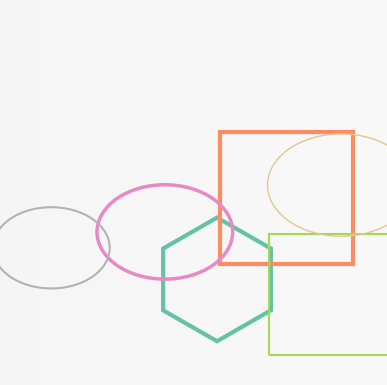[{"shape": "hexagon", "thickness": 3, "radius": 0.8, "center": [0.56, 0.274]}, {"shape": "square", "thickness": 3, "radius": 0.86, "center": [0.739, 0.485]}, {"shape": "oval", "thickness": 2.5, "radius": 0.88, "center": [0.425, 0.398]}, {"shape": "square", "thickness": 1.5, "radius": 0.79, "center": [0.851, 0.236]}, {"shape": "oval", "thickness": 1, "radius": 0.95, "center": [0.88, 0.519]}, {"shape": "oval", "thickness": 1.5, "radius": 0.75, "center": [0.132, 0.356]}]